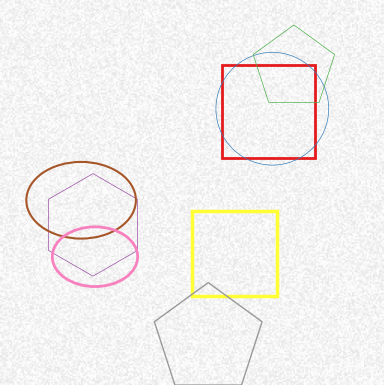[{"shape": "square", "thickness": 2, "radius": 0.6, "center": [0.697, 0.71]}, {"shape": "circle", "thickness": 0.5, "radius": 0.73, "center": [0.707, 0.718]}, {"shape": "pentagon", "thickness": 0.5, "radius": 0.56, "center": [0.763, 0.824]}, {"shape": "hexagon", "thickness": 0.5, "radius": 0.67, "center": [0.241, 0.416]}, {"shape": "square", "thickness": 2.5, "radius": 0.56, "center": [0.609, 0.341]}, {"shape": "oval", "thickness": 1.5, "radius": 0.71, "center": [0.211, 0.48]}, {"shape": "oval", "thickness": 2, "radius": 0.55, "center": [0.247, 0.333]}, {"shape": "pentagon", "thickness": 1, "radius": 0.74, "center": [0.541, 0.119]}]